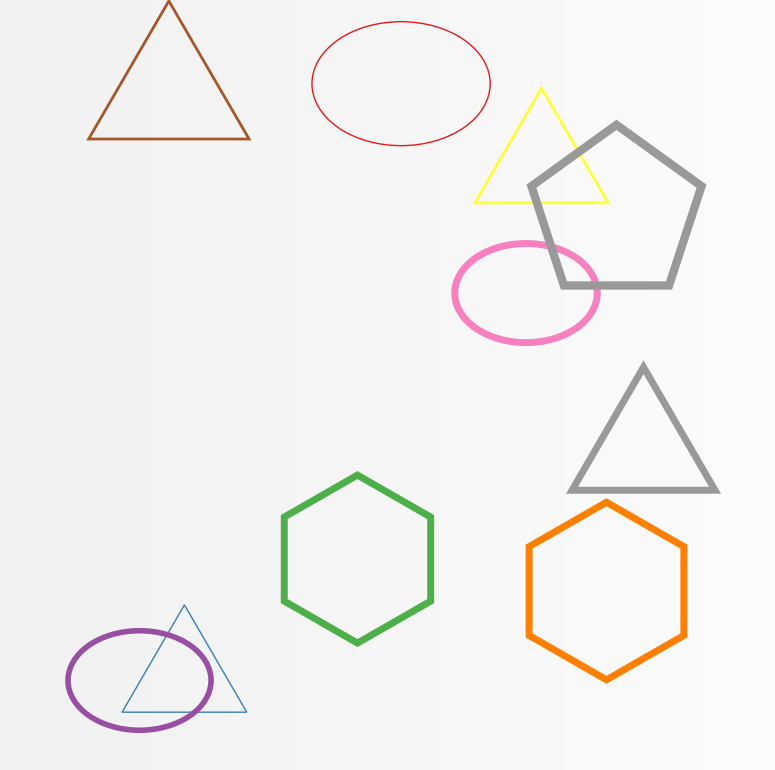[{"shape": "oval", "thickness": 0.5, "radius": 0.57, "center": [0.518, 0.891]}, {"shape": "triangle", "thickness": 0.5, "radius": 0.46, "center": [0.238, 0.122]}, {"shape": "hexagon", "thickness": 2.5, "radius": 0.55, "center": [0.461, 0.274]}, {"shape": "oval", "thickness": 2, "radius": 0.46, "center": [0.18, 0.116]}, {"shape": "hexagon", "thickness": 2.5, "radius": 0.58, "center": [0.783, 0.232]}, {"shape": "triangle", "thickness": 1, "radius": 0.5, "center": [0.699, 0.786]}, {"shape": "triangle", "thickness": 1, "radius": 0.6, "center": [0.218, 0.879]}, {"shape": "oval", "thickness": 2.5, "radius": 0.46, "center": [0.679, 0.619]}, {"shape": "pentagon", "thickness": 3, "radius": 0.58, "center": [0.795, 0.723]}, {"shape": "triangle", "thickness": 2.5, "radius": 0.53, "center": [0.83, 0.417]}]